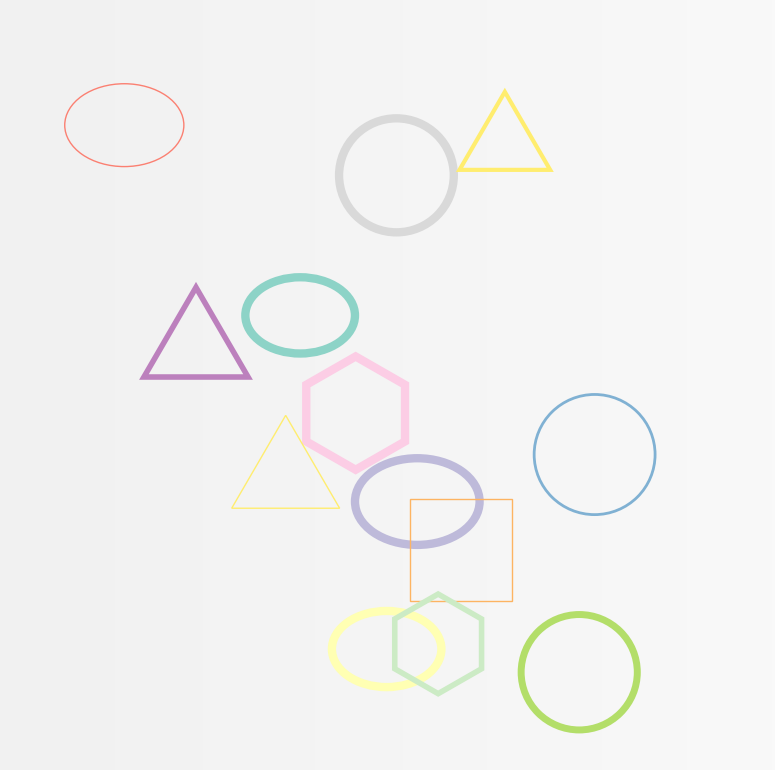[{"shape": "oval", "thickness": 3, "radius": 0.35, "center": [0.387, 0.59]}, {"shape": "oval", "thickness": 3, "radius": 0.35, "center": [0.499, 0.157]}, {"shape": "oval", "thickness": 3, "radius": 0.4, "center": [0.538, 0.349]}, {"shape": "oval", "thickness": 0.5, "radius": 0.38, "center": [0.16, 0.837]}, {"shape": "circle", "thickness": 1, "radius": 0.39, "center": [0.767, 0.41]}, {"shape": "square", "thickness": 0.5, "radius": 0.33, "center": [0.595, 0.286]}, {"shape": "circle", "thickness": 2.5, "radius": 0.37, "center": [0.747, 0.127]}, {"shape": "hexagon", "thickness": 3, "radius": 0.37, "center": [0.459, 0.463]}, {"shape": "circle", "thickness": 3, "radius": 0.37, "center": [0.512, 0.772]}, {"shape": "triangle", "thickness": 2, "radius": 0.39, "center": [0.253, 0.549]}, {"shape": "hexagon", "thickness": 2, "radius": 0.32, "center": [0.565, 0.164]}, {"shape": "triangle", "thickness": 1.5, "radius": 0.34, "center": [0.651, 0.813]}, {"shape": "triangle", "thickness": 0.5, "radius": 0.4, "center": [0.369, 0.38]}]